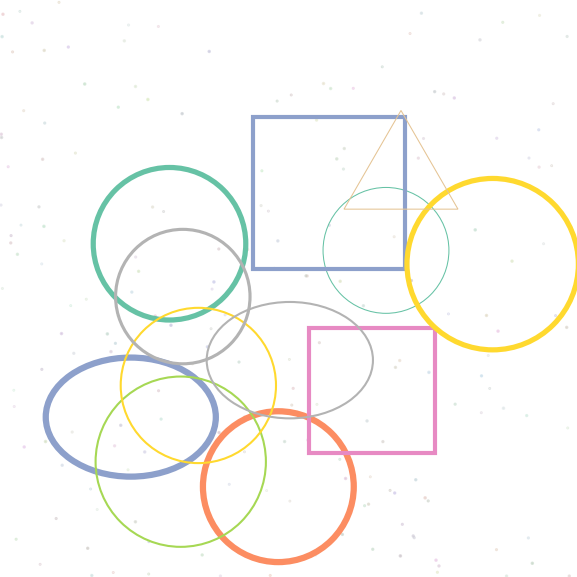[{"shape": "circle", "thickness": 0.5, "radius": 0.54, "center": [0.668, 0.566]}, {"shape": "circle", "thickness": 2.5, "radius": 0.66, "center": [0.294, 0.577]}, {"shape": "circle", "thickness": 3, "radius": 0.65, "center": [0.482, 0.156]}, {"shape": "oval", "thickness": 3, "radius": 0.74, "center": [0.226, 0.277]}, {"shape": "square", "thickness": 2, "radius": 0.66, "center": [0.569, 0.666]}, {"shape": "square", "thickness": 2, "radius": 0.54, "center": [0.644, 0.323]}, {"shape": "circle", "thickness": 1, "radius": 0.74, "center": [0.313, 0.2]}, {"shape": "circle", "thickness": 1, "radius": 0.67, "center": [0.343, 0.332]}, {"shape": "circle", "thickness": 2.5, "radius": 0.74, "center": [0.853, 0.542]}, {"shape": "triangle", "thickness": 0.5, "radius": 0.57, "center": [0.694, 0.694]}, {"shape": "oval", "thickness": 1, "radius": 0.72, "center": [0.502, 0.375]}, {"shape": "circle", "thickness": 1.5, "radius": 0.58, "center": [0.317, 0.486]}]